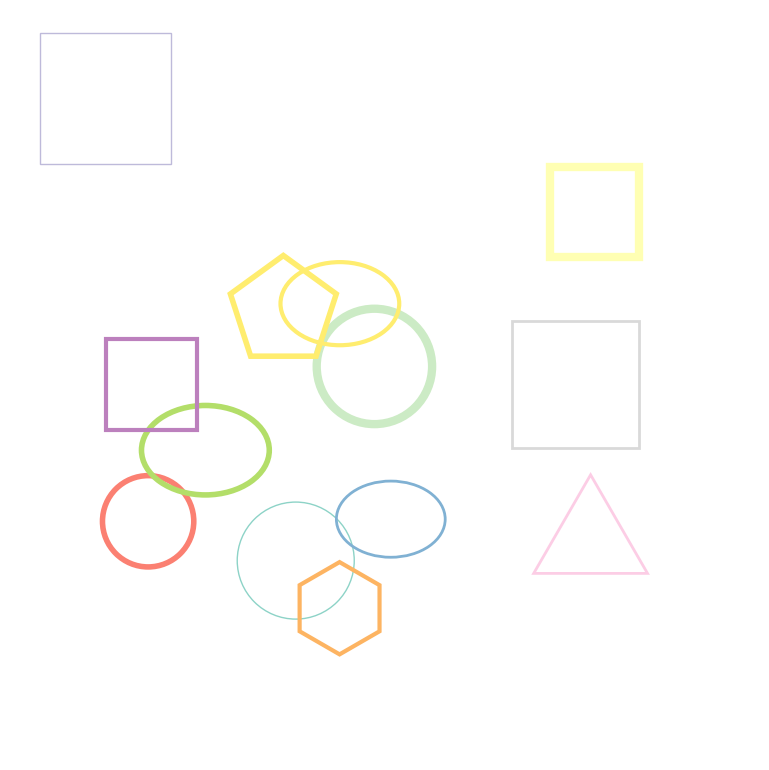[{"shape": "circle", "thickness": 0.5, "radius": 0.38, "center": [0.384, 0.272]}, {"shape": "square", "thickness": 3, "radius": 0.29, "center": [0.772, 0.725]}, {"shape": "square", "thickness": 0.5, "radius": 0.42, "center": [0.137, 0.872]}, {"shape": "circle", "thickness": 2, "radius": 0.3, "center": [0.192, 0.323]}, {"shape": "oval", "thickness": 1, "radius": 0.35, "center": [0.508, 0.326]}, {"shape": "hexagon", "thickness": 1.5, "radius": 0.3, "center": [0.441, 0.21]}, {"shape": "oval", "thickness": 2, "radius": 0.41, "center": [0.267, 0.415]}, {"shape": "triangle", "thickness": 1, "radius": 0.43, "center": [0.767, 0.298]}, {"shape": "square", "thickness": 1, "radius": 0.41, "center": [0.747, 0.501]}, {"shape": "square", "thickness": 1.5, "radius": 0.3, "center": [0.197, 0.501]}, {"shape": "circle", "thickness": 3, "radius": 0.37, "center": [0.486, 0.524]}, {"shape": "pentagon", "thickness": 2, "radius": 0.36, "center": [0.368, 0.596]}, {"shape": "oval", "thickness": 1.5, "radius": 0.39, "center": [0.441, 0.606]}]